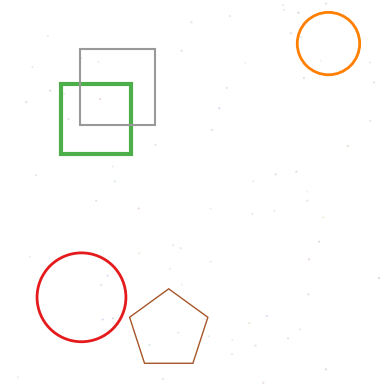[{"shape": "circle", "thickness": 2, "radius": 0.58, "center": [0.212, 0.228]}, {"shape": "square", "thickness": 3, "radius": 0.45, "center": [0.25, 0.691]}, {"shape": "circle", "thickness": 2, "radius": 0.41, "center": [0.853, 0.887]}, {"shape": "pentagon", "thickness": 1, "radius": 0.53, "center": [0.438, 0.143]}, {"shape": "square", "thickness": 1.5, "radius": 0.49, "center": [0.306, 0.775]}]